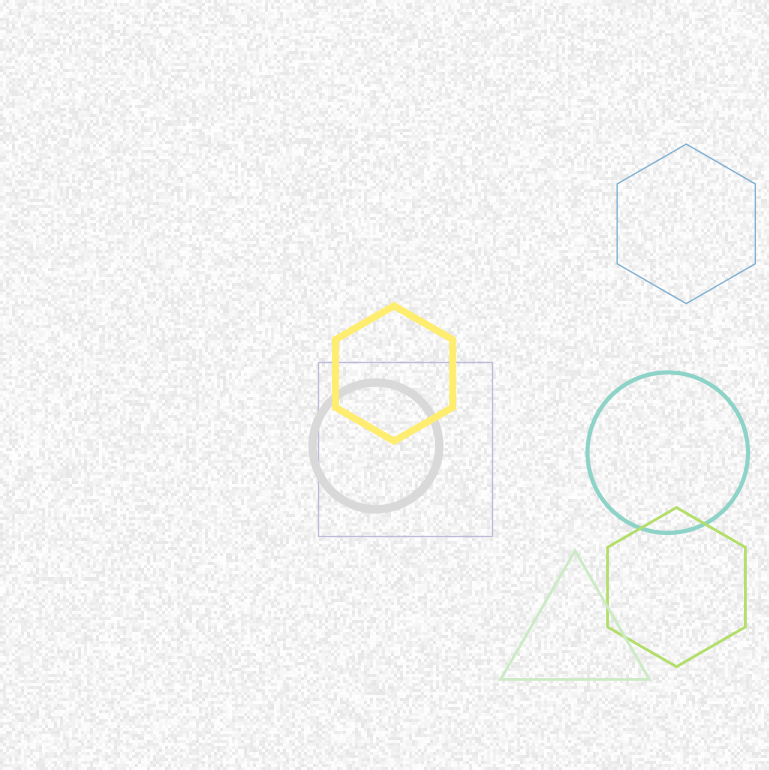[{"shape": "circle", "thickness": 1.5, "radius": 0.52, "center": [0.867, 0.412]}, {"shape": "square", "thickness": 0.5, "radius": 0.57, "center": [0.526, 0.417]}, {"shape": "hexagon", "thickness": 0.5, "radius": 0.52, "center": [0.891, 0.709]}, {"shape": "hexagon", "thickness": 1, "radius": 0.52, "center": [0.879, 0.237]}, {"shape": "circle", "thickness": 3, "radius": 0.41, "center": [0.488, 0.421]}, {"shape": "triangle", "thickness": 1, "radius": 0.56, "center": [0.747, 0.173]}, {"shape": "hexagon", "thickness": 2.5, "radius": 0.44, "center": [0.512, 0.515]}]